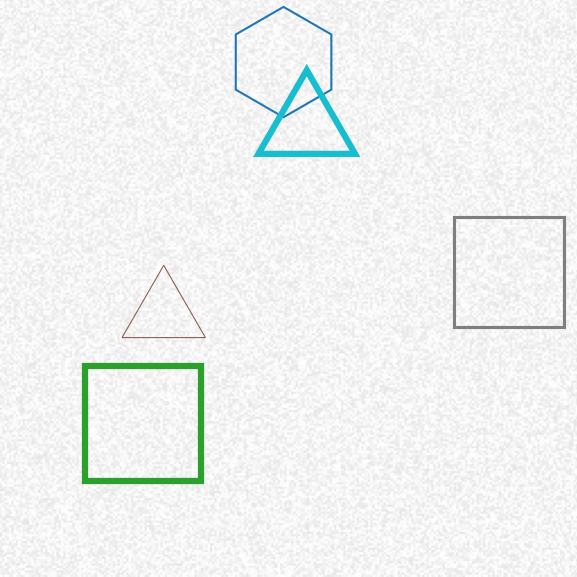[{"shape": "hexagon", "thickness": 1, "radius": 0.48, "center": [0.491, 0.892]}, {"shape": "square", "thickness": 3, "radius": 0.5, "center": [0.248, 0.266]}, {"shape": "triangle", "thickness": 0.5, "radius": 0.42, "center": [0.283, 0.456]}, {"shape": "square", "thickness": 1.5, "radius": 0.48, "center": [0.881, 0.529]}, {"shape": "triangle", "thickness": 3, "radius": 0.48, "center": [0.531, 0.781]}]